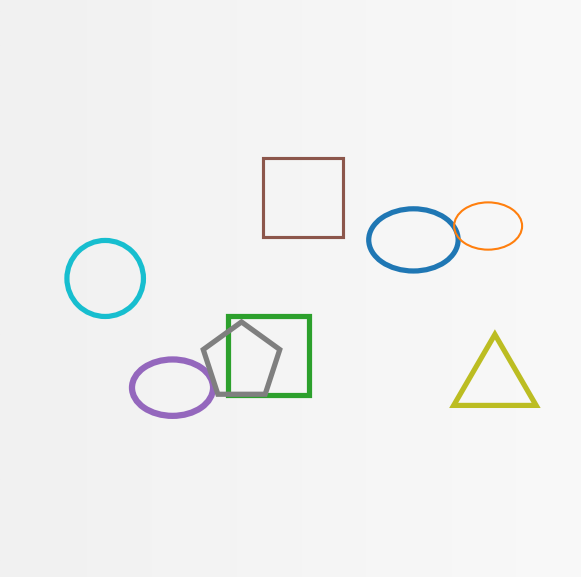[{"shape": "oval", "thickness": 2.5, "radius": 0.38, "center": [0.711, 0.584]}, {"shape": "oval", "thickness": 1, "radius": 0.29, "center": [0.84, 0.608]}, {"shape": "square", "thickness": 2.5, "radius": 0.34, "center": [0.462, 0.384]}, {"shape": "oval", "thickness": 3, "radius": 0.35, "center": [0.297, 0.328]}, {"shape": "square", "thickness": 1.5, "radius": 0.34, "center": [0.521, 0.657]}, {"shape": "pentagon", "thickness": 2.5, "radius": 0.35, "center": [0.416, 0.372]}, {"shape": "triangle", "thickness": 2.5, "radius": 0.41, "center": [0.851, 0.338]}, {"shape": "circle", "thickness": 2.5, "radius": 0.33, "center": [0.181, 0.517]}]